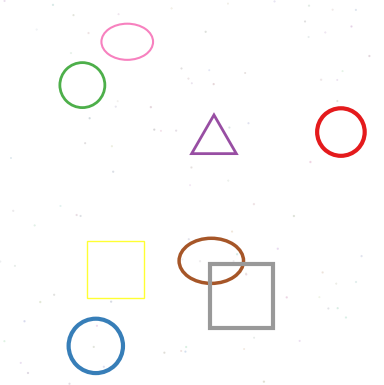[{"shape": "circle", "thickness": 3, "radius": 0.31, "center": [0.885, 0.657]}, {"shape": "circle", "thickness": 3, "radius": 0.35, "center": [0.249, 0.102]}, {"shape": "circle", "thickness": 2, "radius": 0.29, "center": [0.214, 0.779]}, {"shape": "triangle", "thickness": 2, "radius": 0.33, "center": [0.556, 0.634]}, {"shape": "square", "thickness": 1, "radius": 0.37, "center": [0.3, 0.3]}, {"shape": "oval", "thickness": 2.5, "radius": 0.42, "center": [0.549, 0.323]}, {"shape": "oval", "thickness": 1.5, "radius": 0.34, "center": [0.33, 0.892]}, {"shape": "square", "thickness": 3, "radius": 0.41, "center": [0.627, 0.231]}]